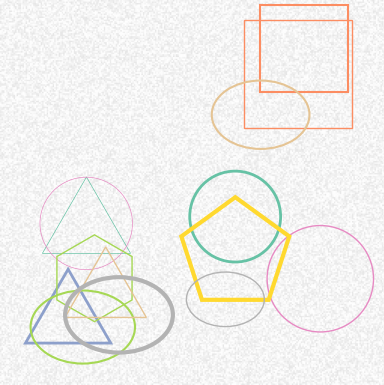[{"shape": "triangle", "thickness": 0.5, "radius": 0.66, "center": [0.225, 0.408]}, {"shape": "circle", "thickness": 2, "radius": 0.59, "center": [0.611, 0.437]}, {"shape": "square", "thickness": 1, "radius": 0.7, "center": [0.774, 0.808]}, {"shape": "square", "thickness": 1.5, "radius": 0.57, "center": [0.789, 0.874]}, {"shape": "triangle", "thickness": 2, "radius": 0.64, "center": [0.177, 0.173]}, {"shape": "circle", "thickness": 0.5, "radius": 0.6, "center": [0.224, 0.42]}, {"shape": "circle", "thickness": 1, "radius": 0.69, "center": [0.832, 0.276]}, {"shape": "oval", "thickness": 1.5, "radius": 0.68, "center": [0.215, 0.151]}, {"shape": "hexagon", "thickness": 1, "radius": 0.56, "center": [0.245, 0.277]}, {"shape": "pentagon", "thickness": 3, "radius": 0.74, "center": [0.611, 0.34]}, {"shape": "oval", "thickness": 1.5, "radius": 0.63, "center": [0.677, 0.702]}, {"shape": "triangle", "thickness": 1, "radius": 0.61, "center": [0.274, 0.237]}, {"shape": "oval", "thickness": 1, "radius": 0.51, "center": [0.585, 0.223]}, {"shape": "oval", "thickness": 3, "radius": 0.7, "center": [0.309, 0.182]}]